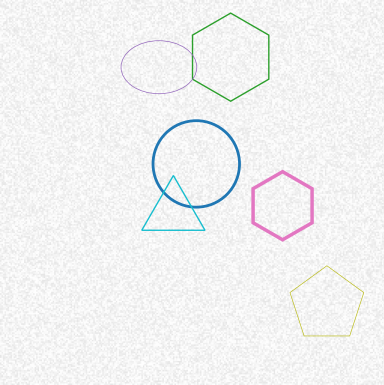[{"shape": "circle", "thickness": 2, "radius": 0.56, "center": [0.51, 0.574]}, {"shape": "hexagon", "thickness": 1, "radius": 0.57, "center": [0.599, 0.852]}, {"shape": "oval", "thickness": 0.5, "radius": 0.49, "center": [0.413, 0.825]}, {"shape": "hexagon", "thickness": 2.5, "radius": 0.44, "center": [0.734, 0.466]}, {"shape": "pentagon", "thickness": 0.5, "radius": 0.5, "center": [0.849, 0.209]}, {"shape": "triangle", "thickness": 1, "radius": 0.47, "center": [0.45, 0.449]}]